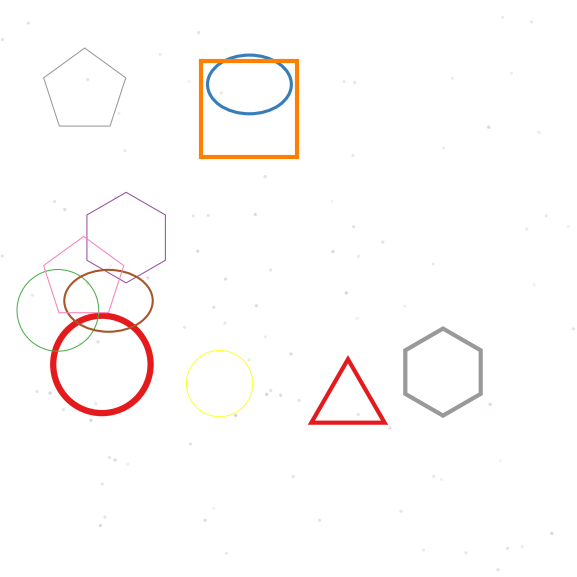[{"shape": "triangle", "thickness": 2, "radius": 0.37, "center": [0.603, 0.304]}, {"shape": "circle", "thickness": 3, "radius": 0.42, "center": [0.176, 0.368]}, {"shape": "oval", "thickness": 1.5, "radius": 0.36, "center": [0.432, 0.853]}, {"shape": "circle", "thickness": 0.5, "radius": 0.35, "center": [0.1, 0.462]}, {"shape": "hexagon", "thickness": 0.5, "radius": 0.39, "center": [0.218, 0.588]}, {"shape": "square", "thickness": 2, "radius": 0.41, "center": [0.431, 0.811]}, {"shape": "circle", "thickness": 0.5, "radius": 0.29, "center": [0.38, 0.335]}, {"shape": "oval", "thickness": 1, "radius": 0.38, "center": [0.188, 0.478]}, {"shape": "pentagon", "thickness": 0.5, "radius": 0.37, "center": [0.145, 0.517]}, {"shape": "hexagon", "thickness": 2, "radius": 0.38, "center": [0.767, 0.355]}, {"shape": "pentagon", "thickness": 0.5, "radius": 0.37, "center": [0.147, 0.841]}]